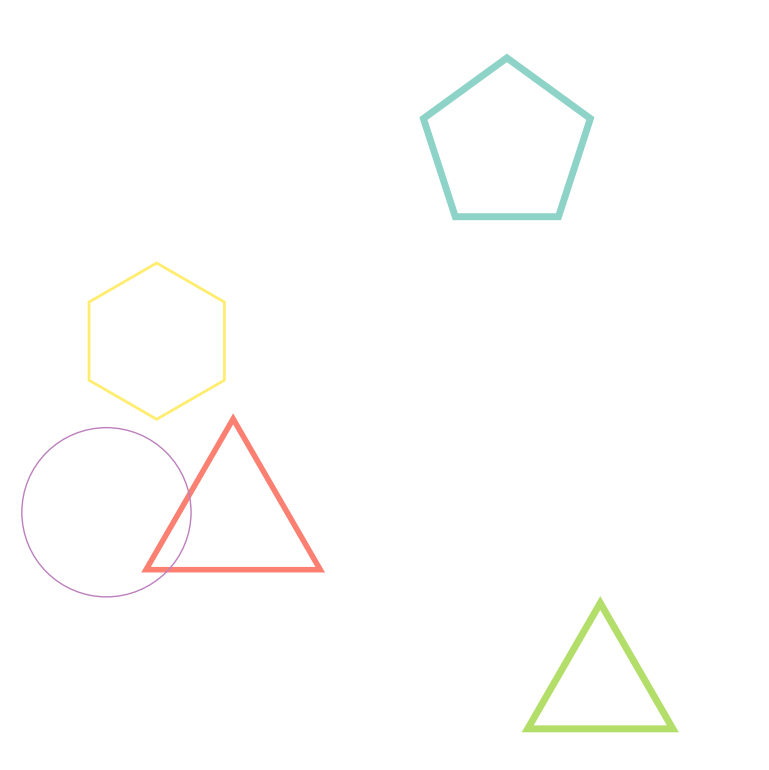[{"shape": "pentagon", "thickness": 2.5, "radius": 0.57, "center": [0.658, 0.811]}, {"shape": "triangle", "thickness": 2, "radius": 0.65, "center": [0.303, 0.325]}, {"shape": "triangle", "thickness": 2.5, "radius": 0.54, "center": [0.78, 0.108]}, {"shape": "circle", "thickness": 0.5, "radius": 0.55, "center": [0.138, 0.335]}, {"shape": "hexagon", "thickness": 1, "radius": 0.51, "center": [0.204, 0.557]}]